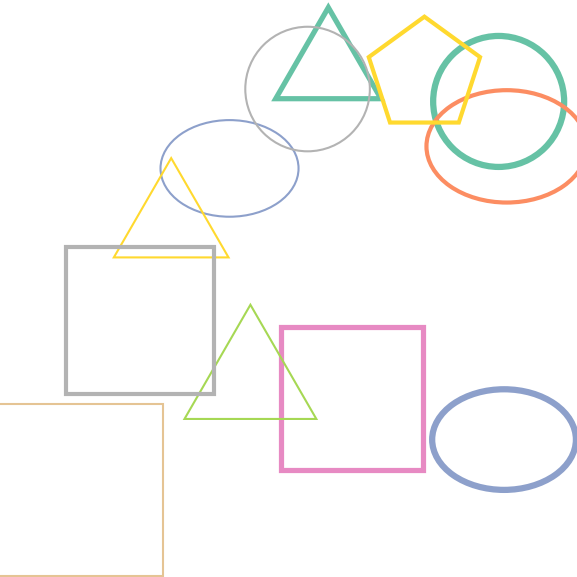[{"shape": "circle", "thickness": 3, "radius": 0.57, "center": [0.863, 0.823]}, {"shape": "triangle", "thickness": 2.5, "radius": 0.53, "center": [0.569, 0.881]}, {"shape": "oval", "thickness": 2, "radius": 0.69, "center": [0.877, 0.746]}, {"shape": "oval", "thickness": 3, "radius": 0.62, "center": [0.873, 0.238]}, {"shape": "oval", "thickness": 1, "radius": 0.6, "center": [0.397, 0.708]}, {"shape": "square", "thickness": 2.5, "radius": 0.62, "center": [0.61, 0.309]}, {"shape": "triangle", "thickness": 1, "radius": 0.66, "center": [0.434, 0.34]}, {"shape": "pentagon", "thickness": 2, "radius": 0.51, "center": [0.735, 0.869]}, {"shape": "triangle", "thickness": 1, "radius": 0.57, "center": [0.296, 0.611]}, {"shape": "square", "thickness": 1, "radius": 0.74, "center": [0.135, 0.151]}, {"shape": "square", "thickness": 2, "radius": 0.64, "center": [0.243, 0.445]}, {"shape": "circle", "thickness": 1, "radius": 0.54, "center": [0.533, 0.845]}]